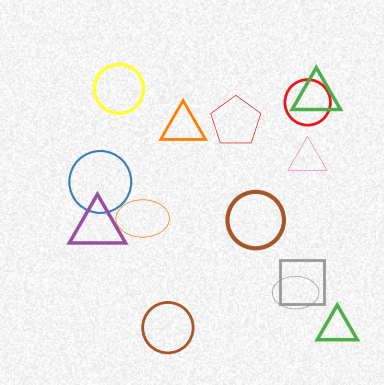[{"shape": "circle", "thickness": 2, "radius": 0.3, "center": [0.799, 0.734]}, {"shape": "pentagon", "thickness": 0.5, "radius": 0.34, "center": [0.612, 0.684]}, {"shape": "circle", "thickness": 1.5, "radius": 0.4, "center": [0.261, 0.527]}, {"shape": "triangle", "thickness": 2.5, "radius": 0.3, "center": [0.876, 0.148]}, {"shape": "triangle", "thickness": 2.5, "radius": 0.36, "center": [0.822, 0.752]}, {"shape": "triangle", "thickness": 2.5, "radius": 0.42, "center": [0.253, 0.411]}, {"shape": "oval", "thickness": 0.5, "radius": 0.35, "center": [0.371, 0.433]}, {"shape": "triangle", "thickness": 2, "radius": 0.34, "center": [0.476, 0.672]}, {"shape": "circle", "thickness": 2.5, "radius": 0.32, "center": [0.309, 0.769]}, {"shape": "circle", "thickness": 2, "radius": 0.33, "center": [0.436, 0.149]}, {"shape": "circle", "thickness": 3, "radius": 0.37, "center": [0.664, 0.428]}, {"shape": "triangle", "thickness": 0.5, "radius": 0.3, "center": [0.799, 0.586]}, {"shape": "square", "thickness": 2, "radius": 0.29, "center": [0.785, 0.268]}, {"shape": "oval", "thickness": 0.5, "radius": 0.3, "center": [0.768, 0.24]}]